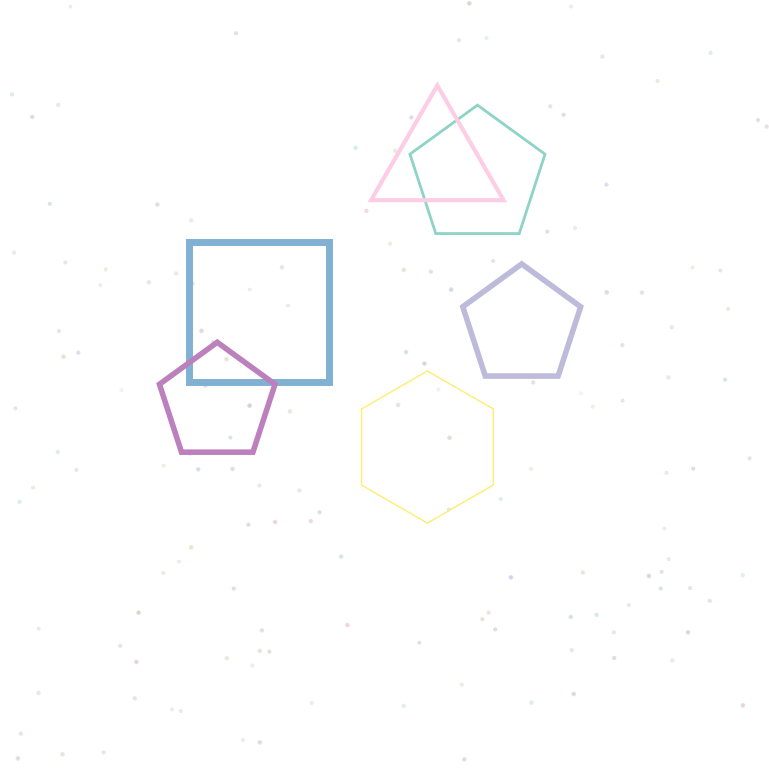[{"shape": "pentagon", "thickness": 1, "radius": 0.46, "center": [0.62, 0.771]}, {"shape": "pentagon", "thickness": 2, "radius": 0.4, "center": [0.678, 0.577]}, {"shape": "square", "thickness": 2.5, "radius": 0.45, "center": [0.337, 0.595]}, {"shape": "triangle", "thickness": 1.5, "radius": 0.5, "center": [0.568, 0.79]}, {"shape": "pentagon", "thickness": 2, "radius": 0.39, "center": [0.282, 0.477]}, {"shape": "hexagon", "thickness": 0.5, "radius": 0.49, "center": [0.555, 0.419]}]